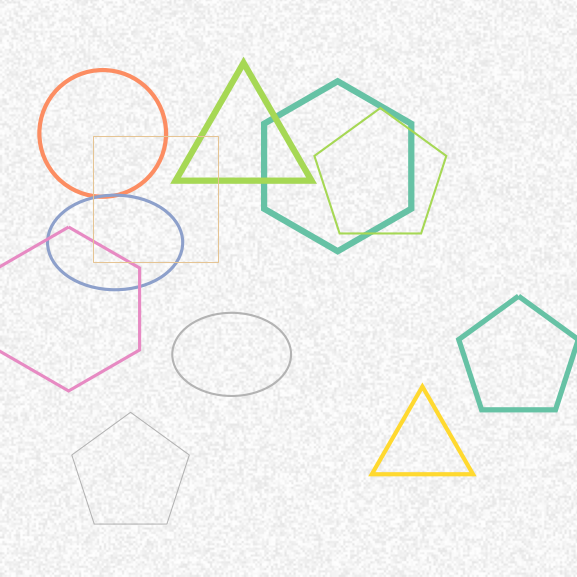[{"shape": "hexagon", "thickness": 3, "radius": 0.74, "center": [0.585, 0.711]}, {"shape": "pentagon", "thickness": 2.5, "radius": 0.54, "center": [0.898, 0.378]}, {"shape": "circle", "thickness": 2, "radius": 0.55, "center": [0.178, 0.768]}, {"shape": "oval", "thickness": 1.5, "radius": 0.59, "center": [0.199, 0.579]}, {"shape": "hexagon", "thickness": 1.5, "radius": 0.71, "center": [0.119, 0.464]}, {"shape": "triangle", "thickness": 3, "radius": 0.68, "center": [0.422, 0.754]}, {"shape": "pentagon", "thickness": 1, "radius": 0.6, "center": [0.659, 0.692]}, {"shape": "triangle", "thickness": 2, "radius": 0.51, "center": [0.731, 0.229]}, {"shape": "square", "thickness": 0.5, "radius": 0.54, "center": [0.27, 0.654]}, {"shape": "oval", "thickness": 1, "radius": 0.51, "center": [0.401, 0.385]}, {"shape": "pentagon", "thickness": 0.5, "radius": 0.53, "center": [0.226, 0.178]}]